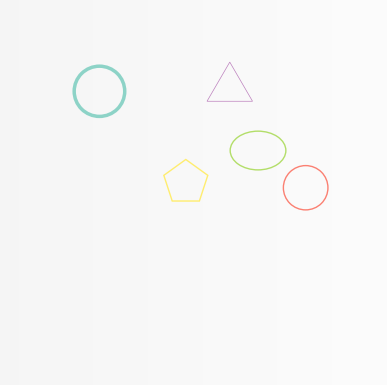[{"shape": "circle", "thickness": 2.5, "radius": 0.33, "center": [0.257, 0.763]}, {"shape": "circle", "thickness": 1, "radius": 0.29, "center": [0.789, 0.512]}, {"shape": "oval", "thickness": 1, "radius": 0.36, "center": [0.666, 0.609]}, {"shape": "triangle", "thickness": 0.5, "radius": 0.34, "center": [0.593, 0.771]}, {"shape": "pentagon", "thickness": 1, "radius": 0.3, "center": [0.479, 0.526]}]